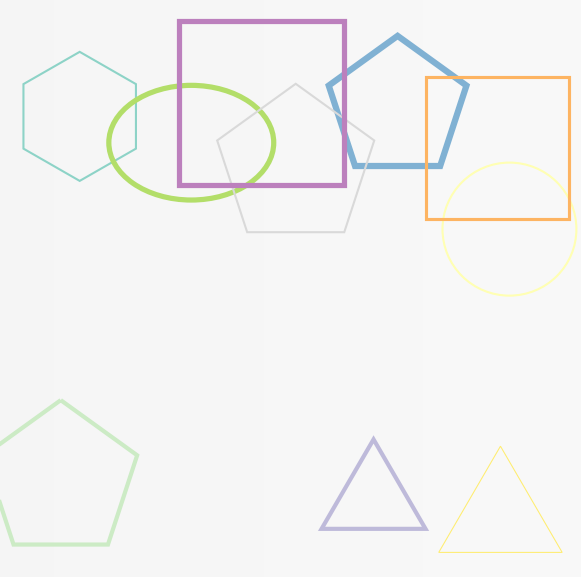[{"shape": "hexagon", "thickness": 1, "radius": 0.56, "center": [0.137, 0.798]}, {"shape": "circle", "thickness": 1, "radius": 0.58, "center": [0.876, 0.602]}, {"shape": "triangle", "thickness": 2, "radius": 0.52, "center": [0.643, 0.135]}, {"shape": "pentagon", "thickness": 3, "radius": 0.62, "center": [0.684, 0.812]}, {"shape": "square", "thickness": 1.5, "radius": 0.61, "center": [0.856, 0.743]}, {"shape": "oval", "thickness": 2.5, "radius": 0.71, "center": [0.329, 0.752]}, {"shape": "pentagon", "thickness": 1, "radius": 0.71, "center": [0.509, 0.712]}, {"shape": "square", "thickness": 2.5, "radius": 0.71, "center": [0.45, 0.821]}, {"shape": "pentagon", "thickness": 2, "radius": 0.69, "center": [0.105, 0.168]}, {"shape": "triangle", "thickness": 0.5, "radius": 0.61, "center": [0.861, 0.104]}]